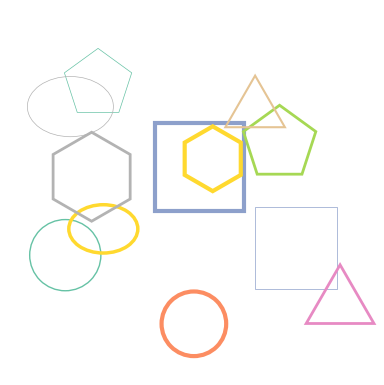[{"shape": "pentagon", "thickness": 0.5, "radius": 0.46, "center": [0.255, 0.782]}, {"shape": "circle", "thickness": 1, "radius": 0.46, "center": [0.17, 0.337]}, {"shape": "circle", "thickness": 3, "radius": 0.42, "center": [0.504, 0.159]}, {"shape": "square", "thickness": 3, "radius": 0.58, "center": [0.518, 0.566]}, {"shape": "square", "thickness": 0.5, "radius": 0.53, "center": [0.77, 0.355]}, {"shape": "triangle", "thickness": 2, "radius": 0.51, "center": [0.883, 0.211]}, {"shape": "pentagon", "thickness": 2, "radius": 0.49, "center": [0.726, 0.628]}, {"shape": "hexagon", "thickness": 3, "radius": 0.42, "center": [0.553, 0.588]}, {"shape": "oval", "thickness": 2.5, "radius": 0.45, "center": [0.268, 0.406]}, {"shape": "triangle", "thickness": 1.5, "radius": 0.45, "center": [0.663, 0.714]}, {"shape": "hexagon", "thickness": 2, "radius": 0.58, "center": [0.238, 0.541]}, {"shape": "oval", "thickness": 0.5, "radius": 0.56, "center": [0.183, 0.723]}]